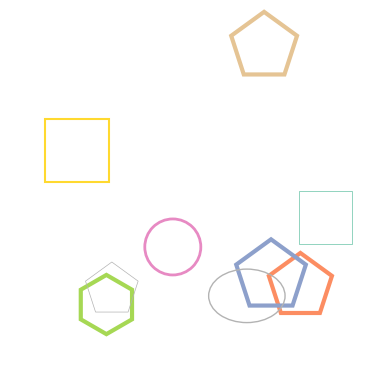[{"shape": "square", "thickness": 0.5, "radius": 0.35, "center": [0.846, 0.434]}, {"shape": "pentagon", "thickness": 3, "radius": 0.43, "center": [0.78, 0.257]}, {"shape": "pentagon", "thickness": 3, "radius": 0.48, "center": [0.704, 0.283]}, {"shape": "circle", "thickness": 2, "radius": 0.36, "center": [0.449, 0.359]}, {"shape": "hexagon", "thickness": 3, "radius": 0.38, "center": [0.276, 0.209]}, {"shape": "square", "thickness": 1.5, "radius": 0.41, "center": [0.2, 0.61]}, {"shape": "pentagon", "thickness": 3, "radius": 0.45, "center": [0.686, 0.879]}, {"shape": "oval", "thickness": 1, "radius": 0.5, "center": [0.641, 0.232]}, {"shape": "pentagon", "thickness": 0.5, "radius": 0.36, "center": [0.29, 0.248]}]